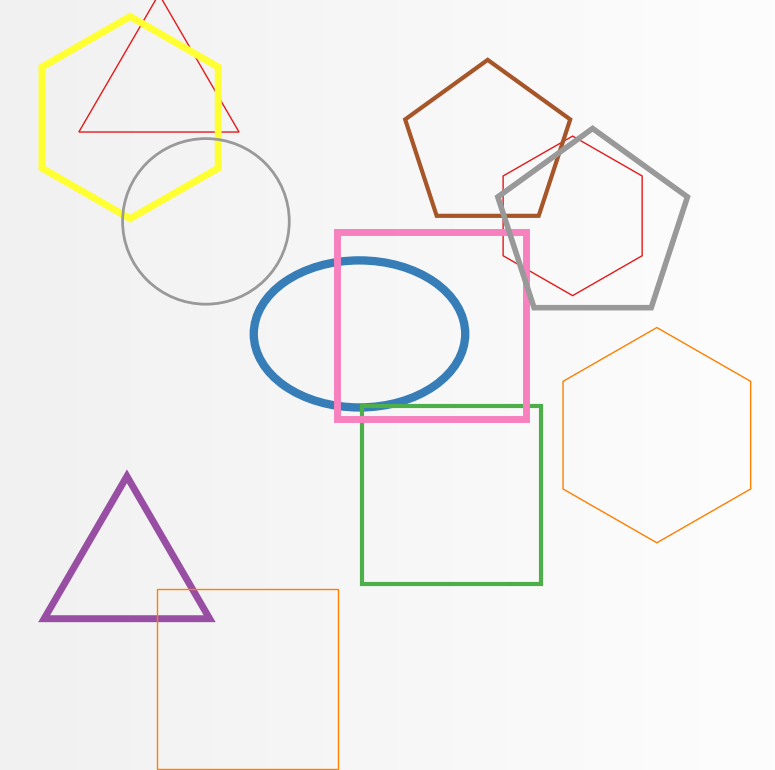[{"shape": "triangle", "thickness": 0.5, "radius": 0.6, "center": [0.205, 0.888]}, {"shape": "hexagon", "thickness": 0.5, "radius": 0.52, "center": [0.739, 0.72]}, {"shape": "oval", "thickness": 3, "radius": 0.68, "center": [0.464, 0.566]}, {"shape": "square", "thickness": 1.5, "radius": 0.58, "center": [0.583, 0.357]}, {"shape": "triangle", "thickness": 2.5, "radius": 0.62, "center": [0.164, 0.258]}, {"shape": "square", "thickness": 0.5, "radius": 0.58, "center": [0.32, 0.119]}, {"shape": "hexagon", "thickness": 0.5, "radius": 0.7, "center": [0.848, 0.435]}, {"shape": "hexagon", "thickness": 2.5, "radius": 0.66, "center": [0.168, 0.847]}, {"shape": "pentagon", "thickness": 1.5, "radius": 0.56, "center": [0.629, 0.81]}, {"shape": "square", "thickness": 2.5, "radius": 0.61, "center": [0.557, 0.577]}, {"shape": "pentagon", "thickness": 2, "radius": 0.64, "center": [0.765, 0.704]}, {"shape": "circle", "thickness": 1, "radius": 0.54, "center": [0.266, 0.712]}]